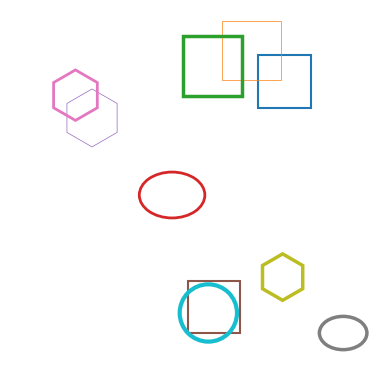[{"shape": "square", "thickness": 1.5, "radius": 0.34, "center": [0.74, 0.788]}, {"shape": "square", "thickness": 0.5, "radius": 0.38, "center": [0.653, 0.868]}, {"shape": "square", "thickness": 2.5, "radius": 0.39, "center": [0.552, 0.829]}, {"shape": "oval", "thickness": 2, "radius": 0.43, "center": [0.447, 0.493]}, {"shape": "hexagon", "thickness": 0.5, "radius": 0.38, "center": [0.239, 0.694]}, {"shape": "square", "thickness": 1.5, "radius": 0.34, "center": [0.557, 0.202]}, {"shape": "hexagon", "thickness": 2, "radius": 0.33, "center": [0.196, 0.753]}, {"shape": "oval", "thickness": 2.5, "radius": 0.31, "center": [0.891, 0.135]}, {"shape": "hexagon", "thickness": 2.5, "radius": 0.3, "center": [0.734, 0.28]}, {"shape": "circle", "thickness": 3, "radius": 0.37, "center": [0.541, 0.187]}]